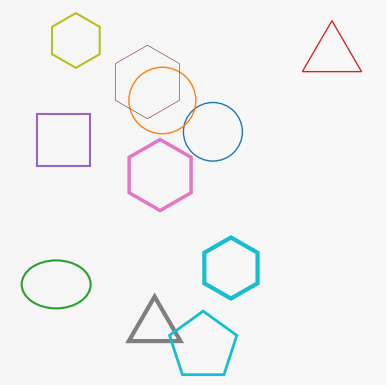[{"shape": "circle", "thickness": 1, "radius": 0.38, "center": [0.549, 0.658]}, {"shape": "circle", "thickness": 1, "radius": 0.43, "center": [0.419, 0.739]}, {"shape": "oval", "thickness": 1.5, "radius": 0.45, "center": [0.145, 0.261]}, {"shape": "triangle", "thickness": 1, "radius": 0.44, "center": [0.857, 0.858]}, {"shape": "square", "thickness": 1.5, "radius": 0.34, "center": [0.163, 0.636]}, {"shape": "hexagon", "thickness": 0.5, "radius": 0.48, "center": [0.381, 0.787]}, {"shape": "hexagon", "thickness": 2.5, "radius": 0.46, "center": [0.413, 0.545]}, {"shape": "triangle", "thickness": 3, "radius": 0.39, "center": [0.399, 0.153]}, {"shape": "hexagon", "thickness": 1.5, "radius": 0.36, "center": [0.196, 0.895]}, {"shape": "pentagon", "thickness": 2, "radius": 0.46, "center": [0.524, 0.101]}, {"shape": "hexagon", "thickness": 3, "radius": 0.4, "center": [0.596, 0.304]}]